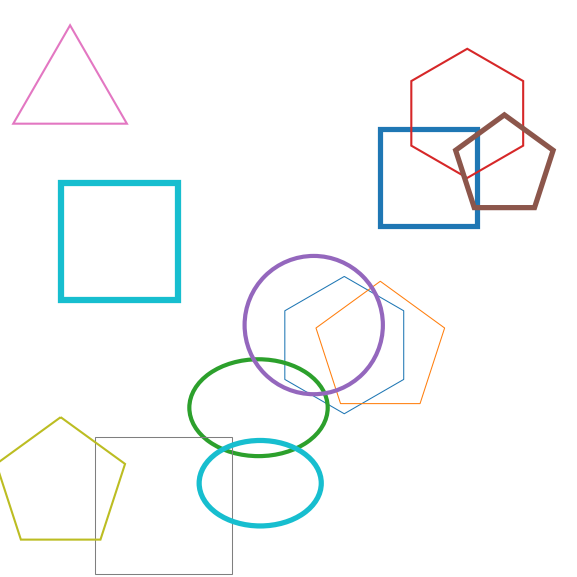[{"shape": "square", "thickness": 2.5, "radius": 0.42, "center": [0.741, 0.692]}, {"shape": "hexagon", "thickness": 0.5, "radius": 0.59, "center": [0.596, 0.402]}, {"shape": "pentagon", "thickness": 0.5, "radius": 0.59, "center": [0.659, 0.395]}, {"shape": "oval", "thickness": 2, "radius": 0.6, "center": [0.448, 0.293]}, {"shape": "hexagon", "thickness": 1, "radius": 0.56, "center": [0.809, 0.803]}, {"shape": "circle", "thickness": 2, "radius": 0.6, "center": [0.543, 0.436]}, {"shape": "pentagon", "thickness": 2.5, "radius": 0.44, "center": [0.873, 0.711]}, {"shape": "triangle", "thickness": 1, "radius": 0.57, "center": [0.121, 0.842]}, {"shape": "square", "thickness": 0.5, "radius": 0.59, "center": [0.283, 0.124]}, {"shape": "pentagon", "thickness": 1, "radius": 0.59, "center": [0.105, 0.16]}, {"shape": "oval", "thickness": 2.5, "radius": 0.53, "center": [0.451, 0.162]}, {"shape": "square", "thickness": 3, "radius": 0.51, "center": [0.206, 0.58]}]